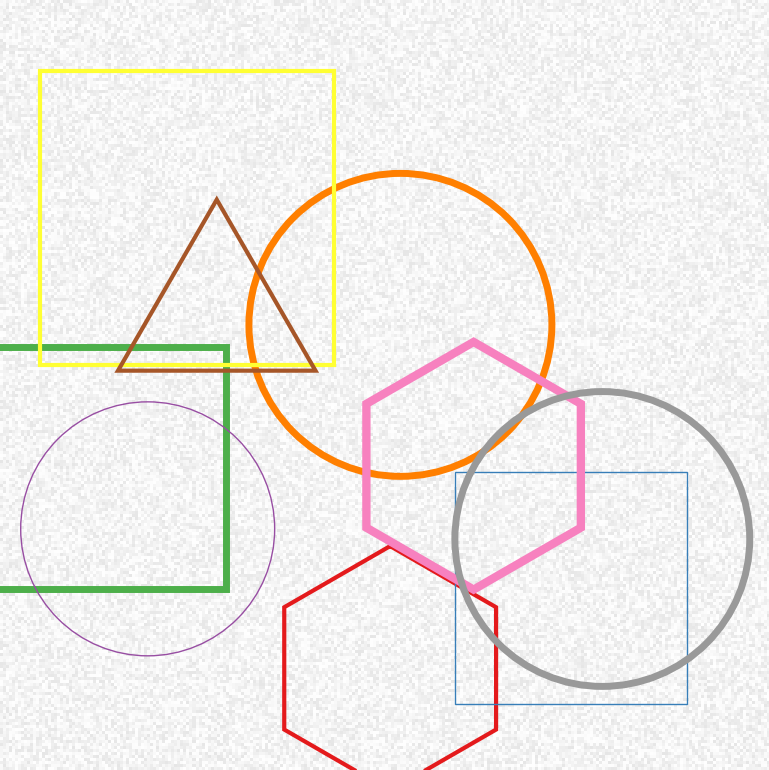[{"shape": "hexagon", "thickness": 1.5, "radius": 0.79, "center": [0.507, 0.132]}, {"shape": "square", "thickness": 0.5, "radius": 0.75, "center": [0.741, 0.236]}, {"shape": "square", "thickness": 2.5, "radius": 0.78, "center": [0.137, 0.392]}, {"shape": "circle", "thickness": 0.5, "radius": 0.82, "center": [0.192, 0.313]}, {"shape": "circle", "thickness": 2.5, "radius": 0.98, "center": [0.52, 0.578]}, {"shape": "square", "thickness": 1.5, "radius": 0.95, "center": [0.243, 0.717]}, {"shape": "triangle", "thickness": 1.5, "radius": 0.74, "center": [0.281, 0.593]}, {"shape": "hexagon", "thickness": 3, "radius": 0.8, "center": [0.615, 0.395]}, {"shape": "circle", "thickness": 2.5, "radius": 0.96, "center": [0.782, 0.3]}]